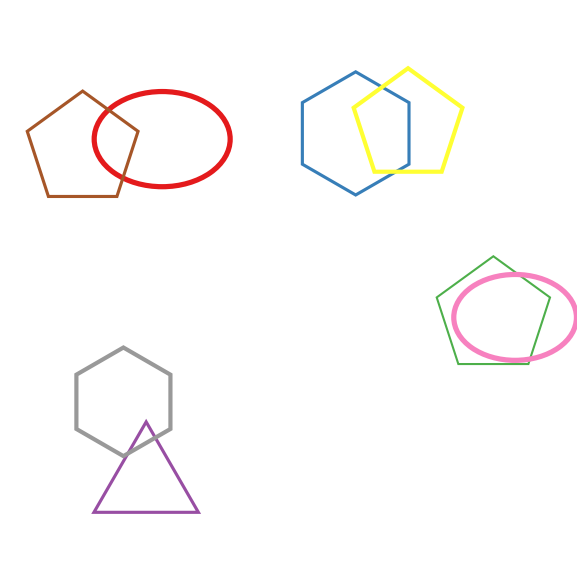[{"shape": "oval", "thickness": 2.5, "radius": 0.59, "center": [0.281, 0.758]}, {"shape": "hexagon", "thickness": 1.5, "radius": 0.53, "center": [0.616, 0.768]}, {"shape": "pentagon", "thickness": 1, "radius": 0.52, "center": [0.854, 0.452]}, {"shape": "triangle", "thickness": 1.5, "radius": 0.52, "center": [0.253, 0.164]}, {"shape": "pentagon", "thickness": 2, "radius": 0.5, "center": [0.707, 0.782]}, {"shape": "pentagon", "thickness": 1.5, "radius": 0.5, "center": [0.143, 0.741]}, {"shape": "oval", "thickness": 2.5, "radius": 0.53, "center": [0.892, 0.45]}, {"shape": "hexagon", "thickness": 2, "radius": 0.47, "center": [0.214, 0.303]}]